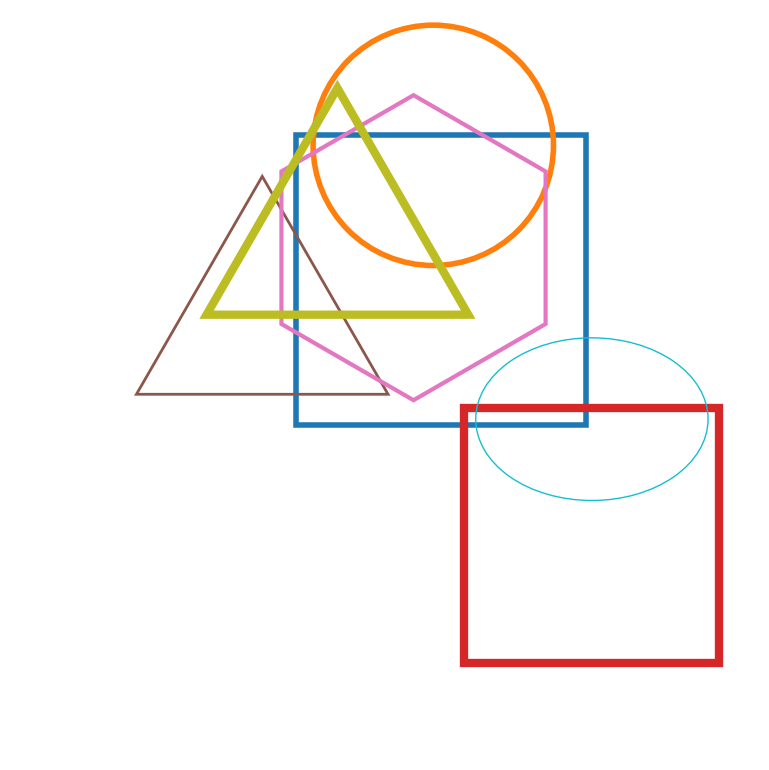[{"shape": "square", "thickness": 2, "radius": 0.94, "center": [0.573, 0.636]}, {"shape": "circle", "thickness": 2, "radius": 0.78, "center": [0.563, 0.811]}, {"shape": "square", "thickness": 3, "radius": 0.83, "center": [0.769, 0.305]}, {"shape": "triangle", "thickness": 1, "radius": 0.94, "center": [0.341, 0.582]}, {"shape": "hexagon", "thickness": 1.5, "radius": 0.99, "center": [0.537, 0.678]}, {"shape": "triangle", "thickness": 3, "radius": 0.98, "center": [0.438, 0.689]}, {"shape": "oval", "thickness": 0.5, "radius": 0.75, "center": [0.769, 0.456]}]